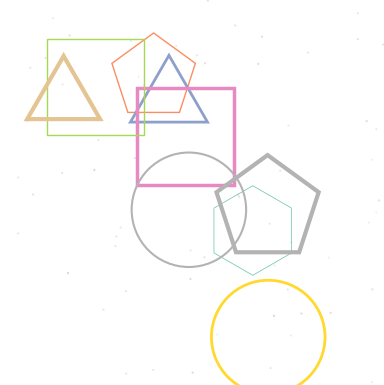[{"shape": "hexagon", "thickness": 0.5, "radius": 0.58, "center": [0.657, 0.401]}, {"shape": "pentagon", "thickness": 1, "radius": 0.57, "center": [0.399, 0.8]}, {"shape": "triangle", "thickness": 2, "radius": 0.58, "center": [0.439, 0.741]}, {"shape": "square", "thickness": 2.5, "radius": 0.63, "center": [0.483, 0.646]}, {"shape": "square", "thickness": 1, "radius": 0.63, "center": [0.249, 0.774]}, {"shape": "circle", "thickness": 2, "radius": 0.74, "center": [0.697, 0.125]}, {"shape": "triangle", "thickness": 3, "radius": 0.55, "center": [0.165, 0.745]}, {"shape": "circle", "thickness": 1.5, "radius": 0.74, "center": [0.491, 0.455]}, {"shape": "pentagon", "thickness": 3, "radius": 0.7, "center": [0.695, 0.458]}]